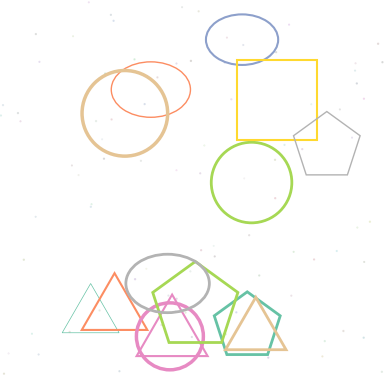[{"shape": "triangle", "thickness": 0.5, "radius": 0.43, "center": [0.235, 0.178]}, {"shape": "pentagon", "thickness": 2, "radius": 0.45, "center": [0.642, 0.152]}, {"shape": "oval", "thickness": 1, "radius": 0.51, "center": [0.392, 0.767]}, {"shape": "triangle", "thickness": 1.5, "radius": 0.49, "center": [0.298, 0.192]}, {"shape": "oval", "thickness": 1.5, "radius": 0.47, "center": [0.629, 0.897]}, {"shape": "circle", "thickness": 2.5, "radius": 0.43, "center": [0.441, 0.126]}, {"shape": "triangle", "thickness": 1.5, "radius": 0.53, "center": [0.447, 0.128]}, {"shape": "circle", "thickness": 2, "radius": 0.52, "center": [0.653, 0.526]}, {"shape": "pentagon", "thickness": 2, "radius": 0.58, "center": [0.507, 0.204]}, {"shape": "square", "thickness": 1.5, "radius": 0.52, "center": [0.719, 0.741]}, {"shape": "triangle", "thickness": 2, "radius": 0.45, "center": [0.664, 0.137]}, {"shape": "circle", "thickness": 2.5, "radius": 0.56, "center": [0.324, 0.706]}, {"shape": "pentagon", "thickness": 1, "radius": 0.45, "center": [0.849, 0.619]}, {"shape": "oval", "thickness": 2, "radius": 0.54, "center": [0.435, 0.264]}]